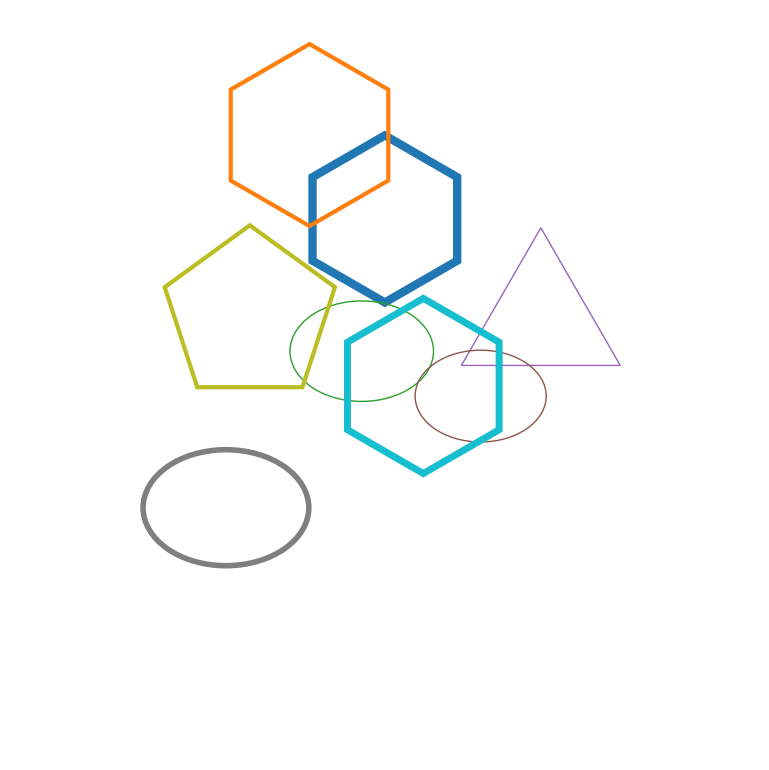[{"shape": "hexagon", "thickness": 3, "radius": 0.54, "center": [0.5, 0.716]}, {"shape": "hexagon", "thickness": 1.5, "radius": 0.59, "center": [0.402, 0.825]}, {"shape": "oval", "thickness": 0.5, "radius": 0.47, "center": [0.47, 0.544]}, {"shape": "triangle", "thickness": 0.5, "radius": 0.6, "center": [0.702, 0.585]}, {"shape": "oval", "thickness": 0.5, "radius": 0.43, "center": [0.624, 0.486]}, {"shape": "oval", "thickness": 2, "radius": 0.54, "center": [0.293, 0.341]}, {"shape": "pentagon", "thickness": 1.5, "radius": 0.58, "center": [0.324, 0.591]}, {"shape": "hexagon", "thickness": 2.5, "radius": 0.57, "center": [0.55, 0.499]}]